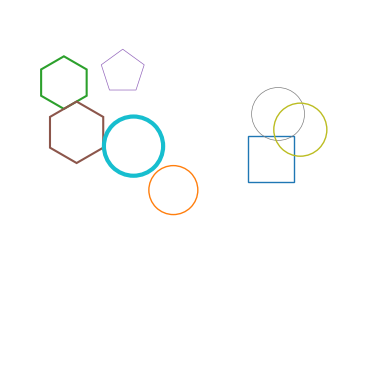[{"shape": "square", "thickness": 1, "radius": 0.3, "center": [0.703, 0.586]}, {"shape": "circle", "thickness": 1, "radius": 0.32, "center": [0.45, 0.506]}, {"shape": "hexagon", "thickness": 1.5, "radius": 0.34, "center": [0.166, 0.785]}, {"shape": "pentagon", "thickness": 0.5, "radius": 0.29, "center": [0.319, 0.814]}, {"shape": "hexagon", "thickness": 1.5, "radius": 0.4, "center": [0.199, 0.656]}, {"shape": "circle", "thickness": 0.5, "radius": 0.34, "center": [0.722, 0.704]}, {"shape": "circle", "thickness": 1, "radius": 0.34, "center": [0.78, 0.663]}, {"shape": "circle", "thickness": 3, "radius": 0.38, "center": [0.347, 0.62]}]